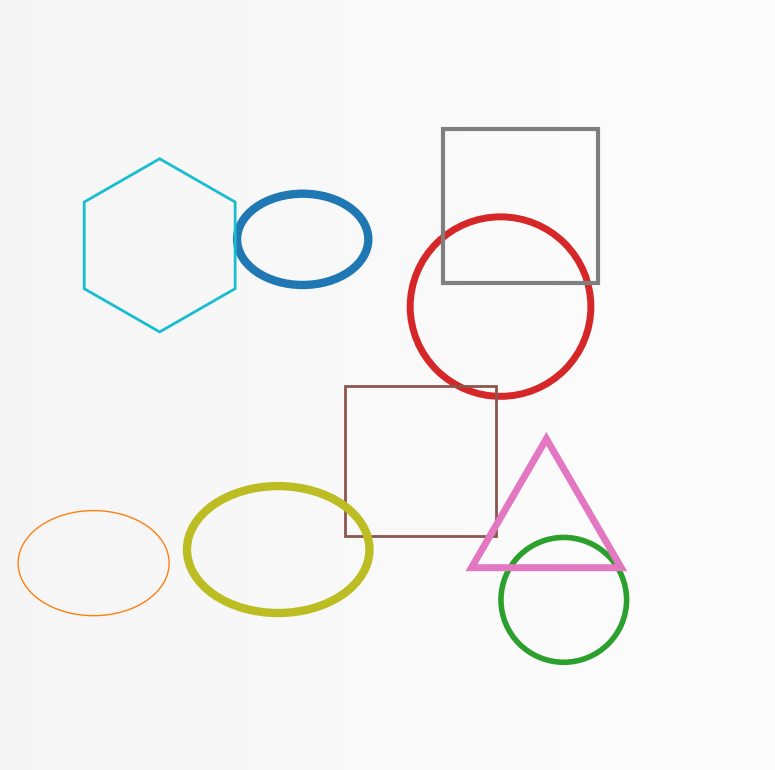[{"shape": "oval", "thickness": 3, "radius": 0.42, "center": [0.391, 0.689]}, {"shape": "oval", "thickness": 0.5, "radius": 0.49, "center": [0.121, 0.269]}, {"shape": "circle", "thickness": 2, "radius": 0.41, "center": [0.727, 0.221]}, {"shape": "circle", "thickness": 2.5, "radius": 0.58, "center": [0.646, 0.602]}, {"shape": "square", "thickness": 1, "radius": 0.49, "center": [0.543, 0.401]}, {"shape": "triangle", "thickness": 2.5, "radius": 0.56, "center": [0.705, 0.319]}, {"shape": "square", "thickness": 1.5, "radius": 0.5, "center": [0.671, 0.733]}, {"shape": "oval", "thickness": 3, "radius": 0.59, "center": [0.359, 0.286]}, {"shape": "hexagon", "thickness": 1, "radius": 0.56, "center": [0.206, 0.681]}]